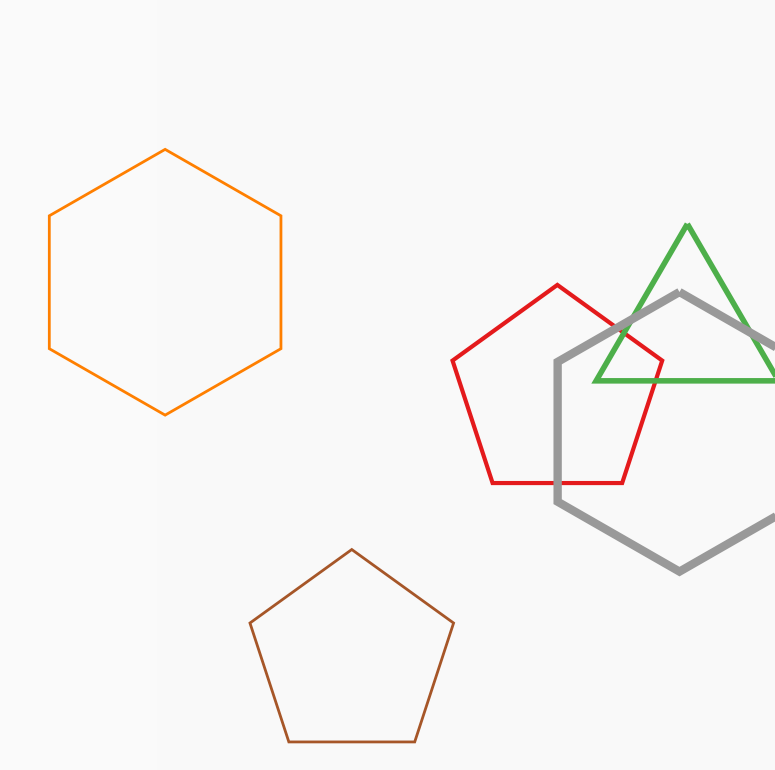[{"shape": "pentagon", "thickness": 1.5, "radius": 0.71, "center": [0.719, 0.488]}, {"shape": "triangle", "thickness": 2, "radius": 0.68, "center": [0.887, 0.573]}, {"shape": "hexagon", "thickness": 1, "radius": 0.86, "center": [0.213, 0.633]}, {"shape": "pentagon", "thickness": 1, "radius": 0.69, "center": [0.454, 0.148]}, {"shape": "hexagon", "thickness": 3, "radius": 0.91, "center": [0.877, 0.439]}]